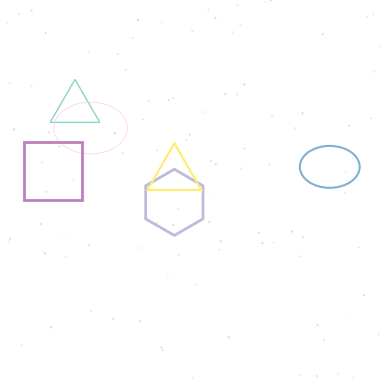[{"shape": "triangle", "thickness": 1, "radius": 0.37, "center": [0.195, 0.719]}, {"shape": "hexagon", "thickness": 2, "radius": 0.43, "center": [0.453, 0.474]}, {"shape": "oval", "thickness": 1.5, "radius": 0.39, "center": [0.856, 0.567]}, {"shape": "oval", "thickness": 0.5, "radius": 0.48, "center": [0.235, 0.667]}, {"shape": "square", "thickness": 2, "radius": 0.37, "center": [0.137, 0.557]}, {"shape": "triangle", "thickness": 1.5, "radius": 0.4, "center": [0.453, 0.547]}]